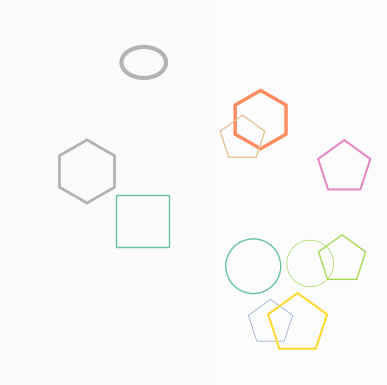[{"shape": "square", "thickness": 1, "radius": 0.34, "center": [0.368, 0.426]}, {"shape": "circle", "thickness": 1, "radius": 0.35, "center": [0.654, 0.309]}, {"shape": "hexagon", "thickness": 2.5, "radius": 0.38, "center": [0.673, 0.689]}, {"shape": "pentagon", "thickness": 0.5, "radius": 0.3, "center": [0.698, 0.162]}, {"shape": "pentagon", "thickness": 1.5, "radius": 0.35, "center": [0.888, 0.565]}, {"shape": "circle", "thickness": 0.5, "radius": 0.3, "center": [0.801, 0.316]}, {"shape": "pentagon", "thickness": 1, "radius": 0.32, "center": [0.883, 0.326]}, {"shape": "pentagon", "thickness": 1.5, "radius": 0.4, "center": [0.768, 0.159]}, {"shape": "pentagon", "thickness": 1, "radius": 0.3, "center": [0.626, 0.64]}, {"shape": "hexagon", "thickness": 2, "radius": 0.41, "center": [0.225, 0.555]}, {"shape": "oval", "thickness": 3, "radius": 0.29, "center": [0.371, 0.838]}]